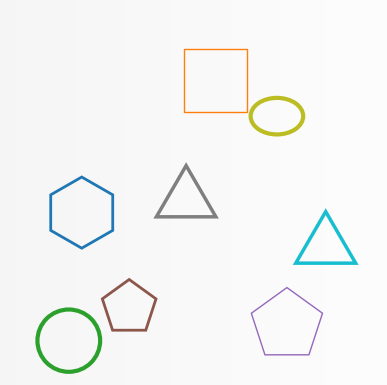[{"shape": "hexagon", "thickness": 2, "radius": 0.46, "center": [0.211, 0.448]}, {"shape": "square", "thickness": 1, "radius": 0.41, "center": [0.556, 0.791]}, {"shape": "circle", "thickness": 3, "radius": 0.4, "center": [0.178, 0.115]}, {"shape": "pentagon", "thickness": 1, "radius": 0.48, "center": [0.74, 0.157]}, {"shape": "pentagon", "thickness": 2, "radius": 0.36, "center": [0.333, 0.201]}, {"shape": "triangle", "thickness": 2.5, "radius": 0.44, "center": [0.48, 0.481]}, {"shape": "oval", "thickness": 3, "radius": 0.34, "center": [0.715, 0.698]}, {"shape": "triangle", "thickness": 2.5, "radius": 0.45, "center": [0.841, 0.361]}]